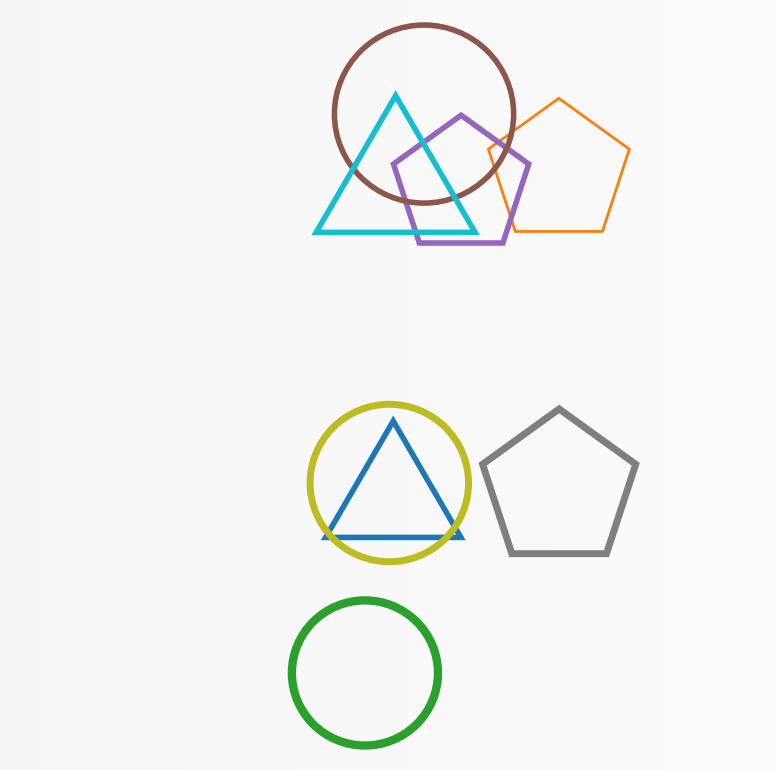[{"shape": "triangle", "thickness": 2, "radius": 0.5, "center": [0.507, 0.352]}, {"shape": "pentagon", "thickness": 1, "radius": 0.48, "center": [0.721, 0.777]}, {"shape": "circle", "thickness": 3, "radius": 0.47, "center": [0.471, 0.126]}, {"shape": "pentagon", "thickness": 2, "radius": 0.46, "center": [0.595, 0.759]}, {"shape": "circle", "thickness": 2, "radius": 0.58, "center": [0.547, 0.852]}, {"shape": "pentagon", "thickness": 2.5, "radius": 0.52, "center": [0.721, 0.365]}, {"shape": "circle", "thickness": 2.5, "radius": 0.51, "center": [0.502, 0.373]}, {"shape": "triangle", "thickness": 2, "radius": 0.59, "center": [0.51, 0.757]}]